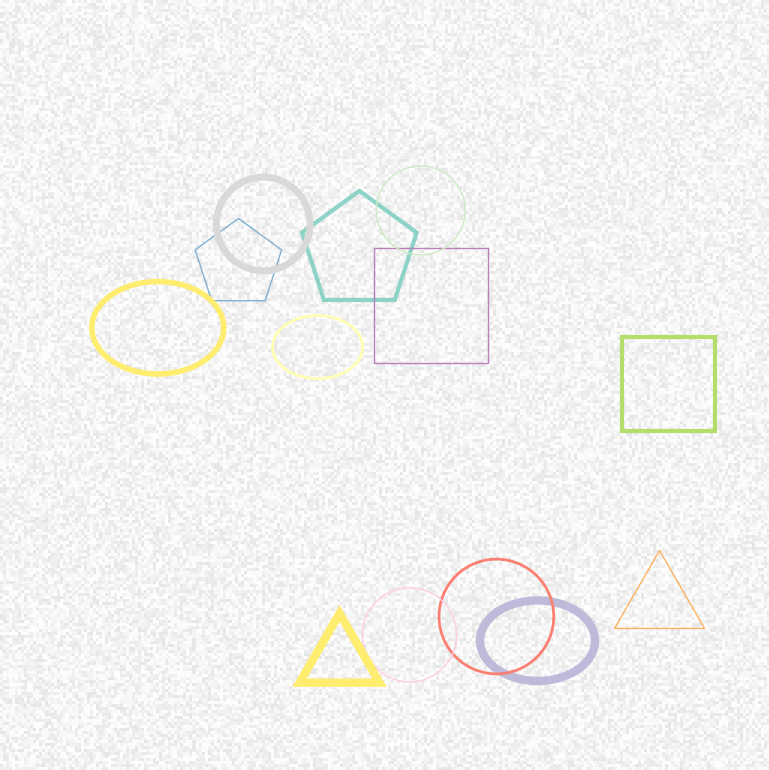[{"shape": "pentagon", "thickness": 1.5, "radius": 0.39, "center": [0.467, 0.674]}, {"shape": "oval", "thickness": 1, "radius": 0.29, "center": [0.412, 0.549]}, {"shape": "oval", "thickness": 3, "radius": 0.37, "center": [0.698, 0.168]}, {"shape": "circle", "thickness": 1, "radius": 0.37, "center": [0.645, 0.199]}, {"shape": "pentagon", "thickness": 0.5, "radius": 0.3, "center": [0.31, 0.657]}, {"shape": "triangle", "thickness": 0.5, "radius": 0.34, "center": [0.857, 0.218]}, {"shape": "square", "thickness": 1.5, "radius": 0.3, "center": [0.868, 0.501]}, {"shape": "circle", "thickness": 0.5, "radius": 0.31, "center": [0.532, 0.176]}, {"shape": "circle", "thickness": 2.5, "radius": 0.3, "center": [0.342, 0.709]}, {"shape": "square", "thickness": 0.5, "radius": 0.37, "center": [0.56, 0.604]}, {"shape": "circle", "thickness": 0.5, "radius": 0.29, "center": [0.546, 0.727]}, {"shape": "oval", "thickness": 2, "radius": 0.43, "center": [0.205, 0.574]}, {"shape": "triangle", "thickness": 3, "radius": 0.3, "center": [0.441, 0.143]}]